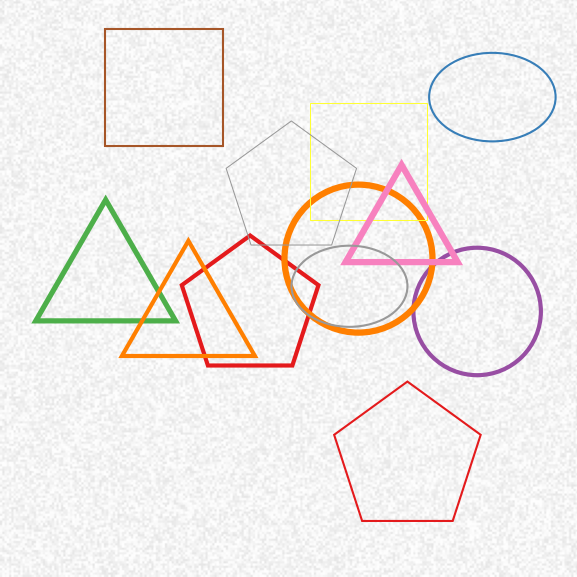[{"shape": "pentagon", "thickness": 2, "radius": 0.62, "center": [0.433, 0.467]}, {"shape": "pentagon", "thickness": 1, "radius": 0.67, "center": [0.705, 0.205]}, {"shape": "oval", "thickness": 1, "radius": 0.55, "center": [0.853, 0.831]}, {"shape": "triangle", "thickness": 2.5, "radius": 0.7, "center": [0.183, 0.513]}, {"shape": "circle", "thickness": 2, "radius": 0.55, "center": [0.826, 0.46]}, {"shape": "circle", "thickness": 3, "radius": 0.64, "center": [0.621, 0.551]}, {"shape": "triangle", "thickness": 2, "radius": 0.66, "center": [0.326, 0.449]}, {"shape": "square", "thickness": 0.5, "radius": 0.5, "center": [0.638, 0.719]}, {"shape": "square", "thickness": 1, "radius": 0.51, "center": [0.284, 0.848]}, {"shape": "triangle", "thickness": 3, "radius": 0.56, "center": [0.695, 0.601]}, {"shape": "oval", "thickness": 1, "radius": 0.5, "center": [0.605, 0.503]}, {"shape": "pentagon", "thickness": 0.5, "radius": 0.59, "center": [0.504, 0.671]}]